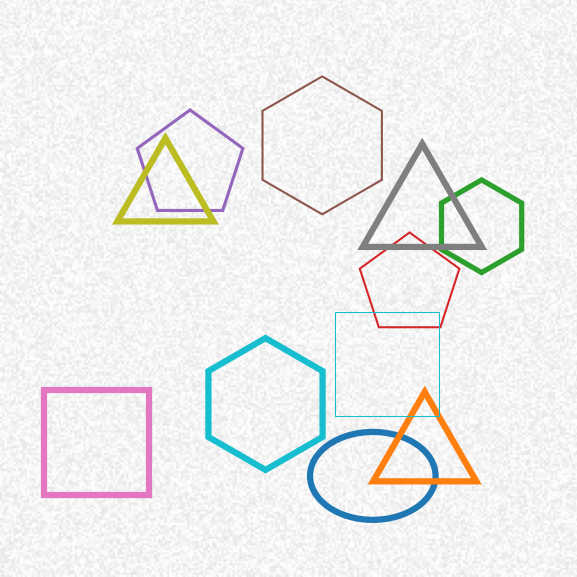[{"shape": "oval", "thickness": 3, "radius": 0.54, "center": [0.646, 0.175]}, {"shape": "triangle", "thickness": 3, "radius": 0.52, "center": [0.735, 0.217]}, {"shape": "hexagon", "thickness": 2.5, "radius": 0.4, "center": [0.834, 0.607]}, {"shape": "pentagon", "thickness": 1, "radius": 0.45, "center": [0.709, 0.506]}, {"shape": "pentagon", "thickness": 1.5, "radius": 0.48, "center": [0.329, 0.713]}, {"shape": "hexagon", "thickness": 1, "radius": 0.6, "center": [0.558, 0.747]}, {"shape": "square", "thickness": 3, "radius": 0.45, "center": [0.167, 0.232]}, {"shape": "triangle", "thickness": 3, "radius": 0.59, "center": [0.731, 0.631]}, {"shape": "triangle", "thickness": 3, "radius": 0.48, "center": [0.286, 0.664]}, {"shape": "square", "thickness": 0.5, "radius": 0.45, "center": [0.67, 0.369]}, {"shape": "hexagon", "thickness": 3, "radius": 0.57, "center": [0.46, 0.3]}]